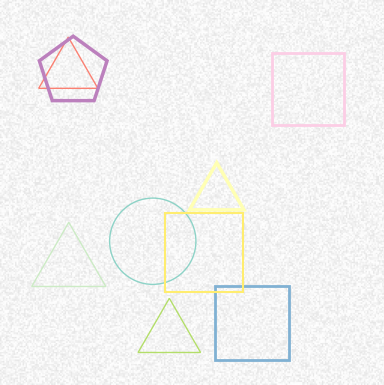[{"shape": "circle", "thickness": 1, "radius": 0.56, "center": [0.397, 0.373]}, {"shape": "triangle", "thickness": 2.5, "radius": 0.41, "center": [0.563, 0.496]}, {"shape": "triangle", "thickness": 1, "radius": 0.44, "center": [0.177, 0.815]}, {"shape": "square", "thickness": 2, "radius": 0.48, "center": [0.655, 0.161]}, {"shape": "triangle", "thickness": 1, "radius": 0.47, "center": [0.44, 0.131]}, {"shape": "square", "thickness": 2, "radius": 0.47, "center": [0.801, 0.769]}, {"shape": "pentagon", "thickness": 2.5, "radius": 0.46, "center": [0.19, 0.813]}, {"shape": "triangle", "thickness": 1, "radius": 0.56, "center": [0.179, 0.311]}, {"shape": "square", "thickness": 1.5, "radius": 0.51, "center": [0.53, 0.345]}]